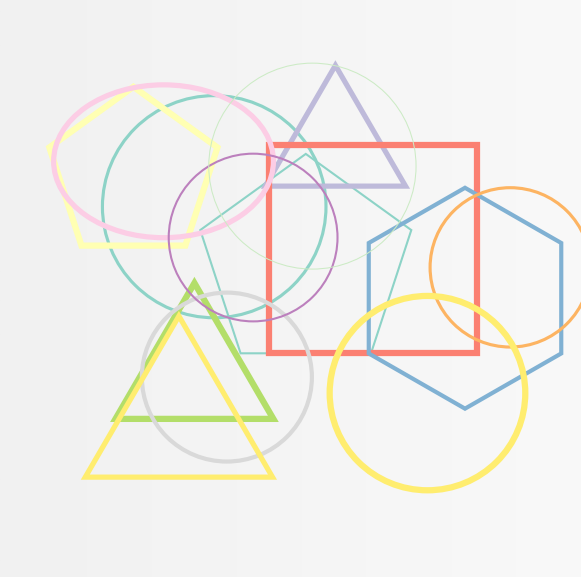[{"shape": "pentagon", "thickness": 1, "radius": 0.95, "center": [0.526, 0.542]}, {"shape": "circle", "thickness": 1.5, "radius": 0.96, "center": [0.369, 0.641]}, {"shape": "pentagon", "thickness": 3, "radius": 0.76, "center": [0.229, 0.697]}, {"shape": "triangle", "thickness": 2.5, "radius": 0.7, "center": [0.577, 0.747]}, {"shape": "square", "thickness": 3, "radius": 0.9, "center": [0.642, 0.568]}, {"shape": "hexagon", "thickness": 2, "radius": 0.96, "center": [0.8, 0.483]}, {"shape": "circle", "thickness": 1.5, "radius": 0.69, "center": [0.878, 0.536]}, {"shape": "triangle", "thickness": 3, "radius": 0.78, "center": [0.335, 0.352]}, {"shape": "oval", "thickness": 2.5, "radius": 0.95, "center": [0.281, 0.72]}, {"shape": "circle", "thickness": 2, "radius": 0.73, "center": [0.39, 0.346]}, {"shape": "circle", "thickness": 1, "radius": 0.73, "center": [0.435, 0.588]}, {"shape": "circle", "thickness": 0.5, "radius": 0.89, "center": [0.537, 0.711]}, {"shape": "triangle", "thickness": 2.5, "radius": 0.93, "center": [0.308, 0.266]}, {"shape": "circle", "thickness": 3, "radius": 0.84, "center": [0.735, 0.318]}]